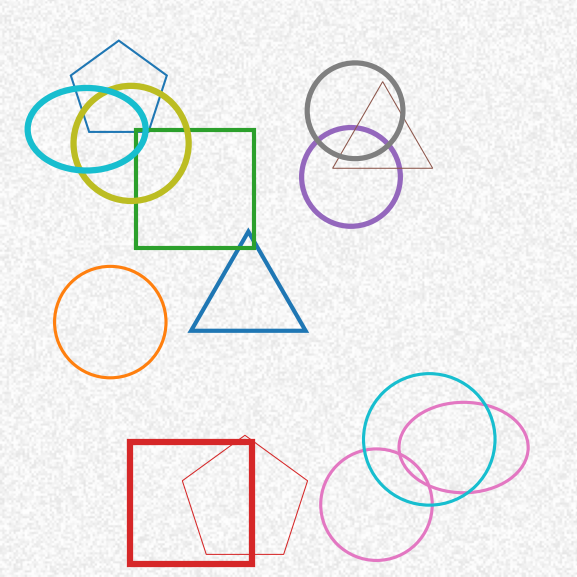[{"shape": "pentagon", "thickness": 1, "radius": 0.44, "center": [0.206, 0.841]}, {"shape": "triangle", "thickness": 2, "radius": 0.57, "center": [0.43, 0.484]}, {"shape": "circle", "thickness": 1.5, "radius": 0.48, "center": [0.191, 0.441]}, {"shape": "square", "thickness": 2, "radius": 0.51, "center": [0.337, 0.671]}, {"shape": "pentagon", "thickness": 0.5, "radius": 0.57, "center": [0.424, 0.131]}, {"shape": "square", "thickness": 3, "radius": 0.53, "center": [0.331, 0.128]}, {"shape": "circle", "thickness": 2.5, "radius": 0.43, "center": [0.608, 0.693]}, {"shape": "triangle", "thickness": 0.5, "radius": 0.5, "center": [0.663, 0.758]}, {"shape": "circle", "thickness": 1.5, "radius": 0.48, "center": [0.652, 0.125]}, {"shape": "oval", "thickness": 1.5, "radius": 0.56, "center": [0.803, 0.224]}, {"shape": "circle", "thickness": 2.5, "radius": 0.41, "center": [0.615, 0.807]}, {"shape": "circle", "thickness": 3, "radius": 0.5, "center": [0.227, 0.751]}, {"shape": "circle", "thickness": 1.5, "radius": 0.57, "center": [0.743, 0.238]}, {"shape": "oval", "thickness": 3, "radius": 0.51, "center": [0.15, 0.775]}]